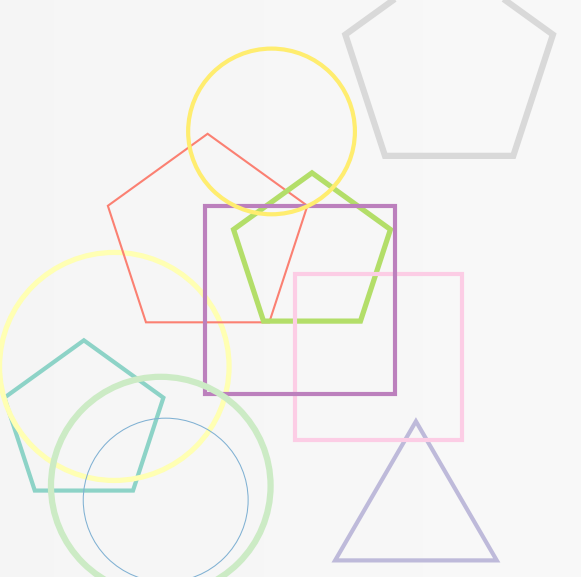[{"shape": "pentagon", "thickness": 2, "radius": 0.72, "center": [0.144, 0.266]}, {"shape": "circle", "thickness": 2.5, "radius": 0.99, "center": [0.197, 0.365]}, {"shape": "triangle", "thickness": 2, "radius": 0.8, "center": [0.716, 0.109]}, {"shape": "pentagon", "thickness": 1, "radius": 0.9, "center": [0.357, 0.587]}, {"shape": "circle", "thickness": 0.5, "radius": 0.71, "center": [0.285, 0.133]}, {"shape": "pentagon", "thickness": 2.5, "radius": 0.71, "center": [0.537, 0.558]}, {"shape": "square", "thickness": 2, "radius": 0.72, "center": [0.651, 0.381]}, {"shape": "pentagon", "thickness": 3, "radius": 0.94, "center": [0.773, 0.881]}, {"shape": "square", "thickness": 2, "radius": 0.82, "center": [0.517, 0.48]}, {"shape": "circle", "thickness": 3, "radius": 0.94, "center": [0.277, 0.158]}, {"shape": "circle", "thickness": 2, "radius": 0.72, "center": [0.467, 0.772]}]